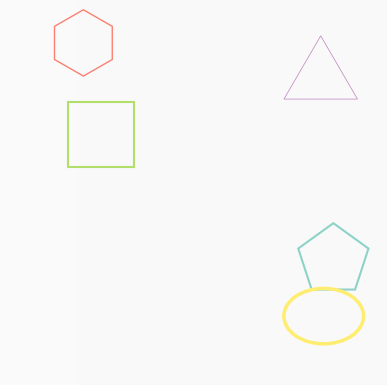[{"shape": "pentagon", "thickness": 1.5, "radius": 0.48, "center": [0.86, 0.325]}, {"shape": "hexagon", "thickness": 1, "radius": 0.43, "center": [0.215, 0.889]}, {"shape": "square", "thickness": 1.5, "radius": 0.42, "center": [0.261, 0.65]}, {"shape": "triangle", "thickness": 0.5, "radius": 0.55, "center": [0.828, 0.797]}, {"shape": "oval", "thickness": 2.5, "radius": 0.51, "center": [0.835, 0.179]}]